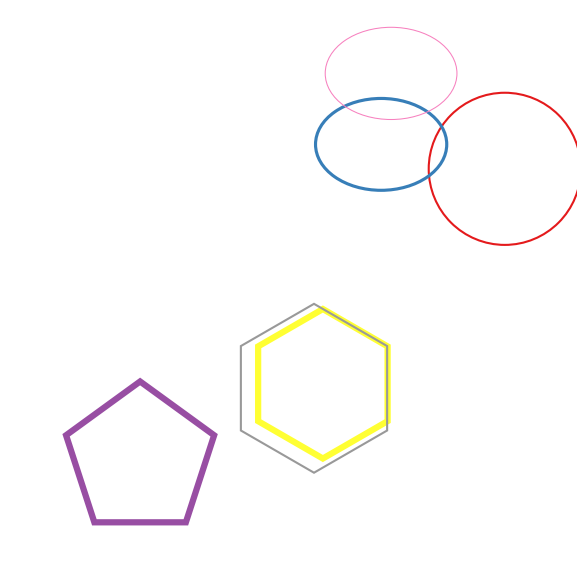[{"shape": "circle", "thickness": 1, "radius": 0.66, "center": [0.874, 0.707]}, {"shape": "oval", "thickness": 1.5, "radius": 0.57, "center": [0.66, 0.749]}, {"shape": "pentagon", "thickness": 3, "radius": 0.67, "center": [0.243, 0.204]}, {"shape": "hexagon", "thickness": 3, "radius": 0.65, "center": [0.559, 0.335]}, {"shape": "oval", "thickness": 0.5, "radius": 0.57, "center": [0.677, 0.872]}, {"shape": "hexagon", "thickness": 1, "radius": 0.73, "center": [0.544, 0.327]}]